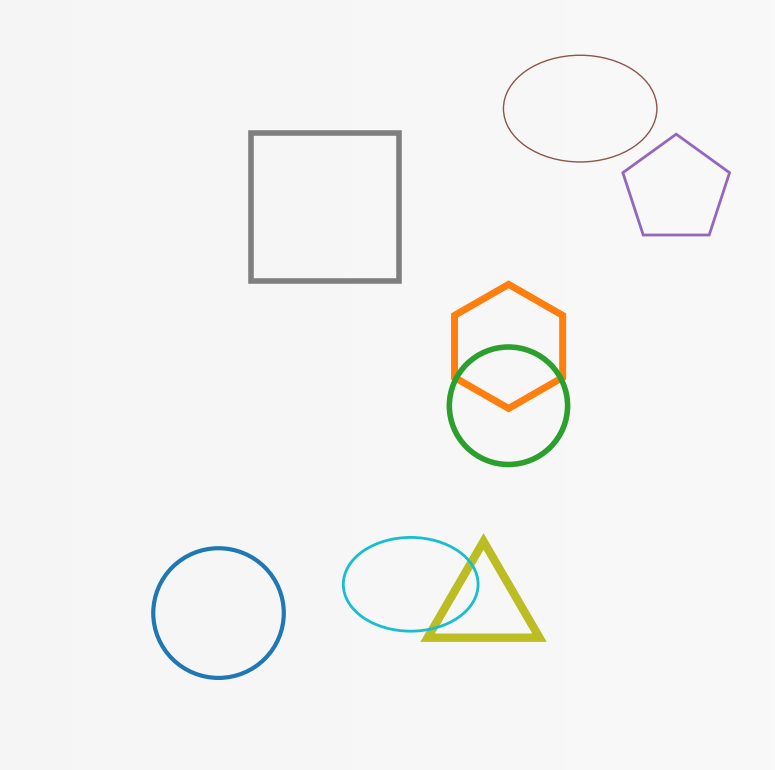[{"shape": "circle", "thickness": 1.5, "radius": 0.42, "center": [0.282, 0.204]}, {"shape": "hexagon", "thickness": 2.5, "radius": 0.4, "center": [0.656, 0.55]}, {"shape": "circle", "thickness": 2, "radius": 0.38, "center": [0.656, 0.473]}, {"shape": "pentagon", "thickness": 1, "radius": 0.36, "center": [0.873, 0.753]}, {"shape": "oval", "thickness": 0.5, "radius": 0.49, "center": [0.749, 0.859]}, {"shape": "square", "thickness": 2, "radius": 0.48, "center": [0.419, 0.731]}, {"shape": "triangle", "thickness": 3, "radius": 0.42, "center": [0.624, 0.214]}, {"shape": "oval", "thickness": 1, "radius": 0.43, "center": [0.53, 0.241]}]